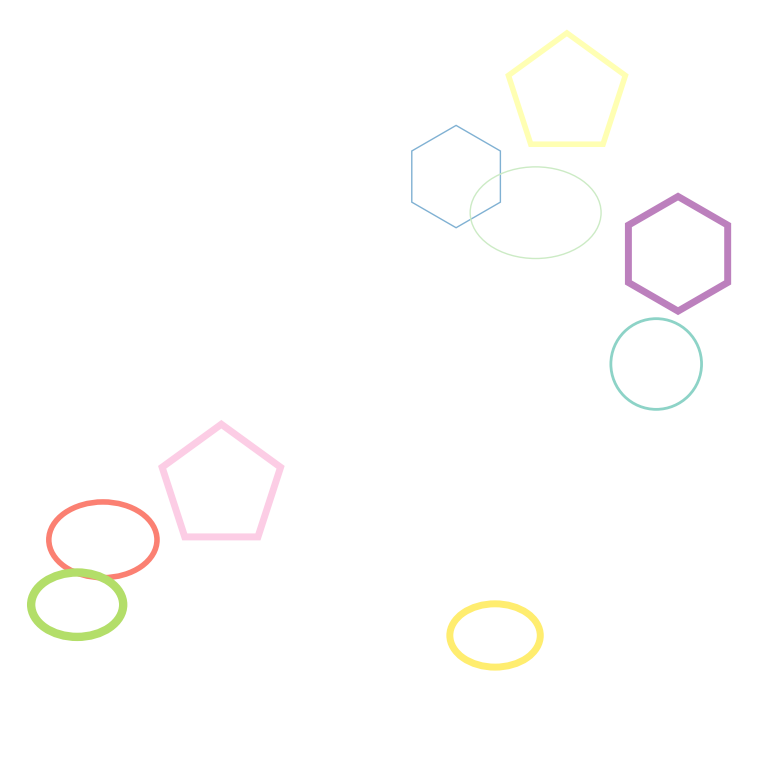[{"shape": "circle", "thickness": 1, "radius": 0.29, "center": [0.852, 0.527]}, {"shape": "pentagon", "thickness": 2, "radius": 0.4, "center": [0.736, 0.877]}, {"shape": "oval", "thickness": 2, "radius": 0.35, "center": [0.134, 0.299]}, {"shape": "hexagon", "thickness": 0.5, "radius": 0.33, "center": [0.592, 0.771]}, {"shape": "oval", "thickness": 3, "radius": 0.3, "center": [0.1, 0.215]}, {"shape": "pentagon", "thickness": 2.5, "radius": 0.4, "center": [0.287, 0.368]}, {"shape": "hexagon", "thickness": 2.5, "radius": 0.37, "center": [0.881, 0.67]}, {"shape": "oval", "thickness": 0.5, "radius": 0.43, "center": [0.696, 0.724]}, {"shape": "oval", "thickness": 2.5, "radius": 0.29, "center": [0.643, 0.175]}]